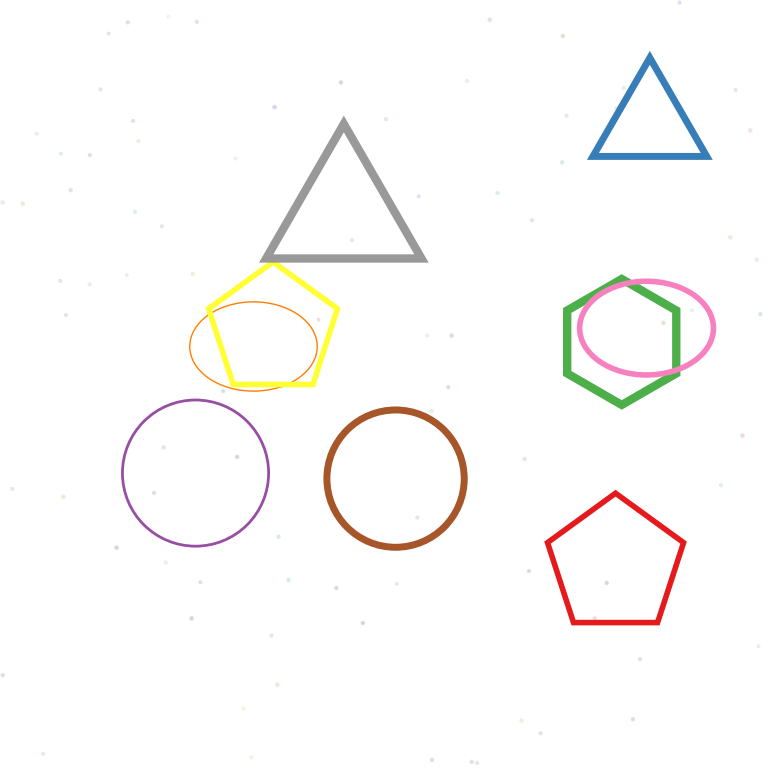[{"shape": "pentagon", "thickness": 2, "radius": 0.46, "center": [0.799, 0.267]}, {"shape": "triangle", "thickness": 2.5, "radius": 0.43, "center": [0.844, 0.84]}, {"shape": "hexagon", "thickness": 3, "radius": 0.41, "center": [0.807, 0.556]}, {"shape": "circle", "thickness": 1, "radius": 0.47, "center": [0.254, 0.386]}, {"shape": "oval", "thickness": 0.5, "radius": 0.41, "center": [0.329, 0.55]}, {"shape": "pentagon", "thickness": 2, "radius": 0.44, "center": [0.355, 0.572]}, {"shape": "circle", "thickness": 2.5, "radius": 0.45, "center": [0.514, 0.378]}, {"shape": "oval", "thickness": 2, "radius": 0.43, "center": [0.84, 0.574]}, {"shape": "triangle", "thickness": 3, "radius": 0.58, "center": [0.447, 0.723]}]